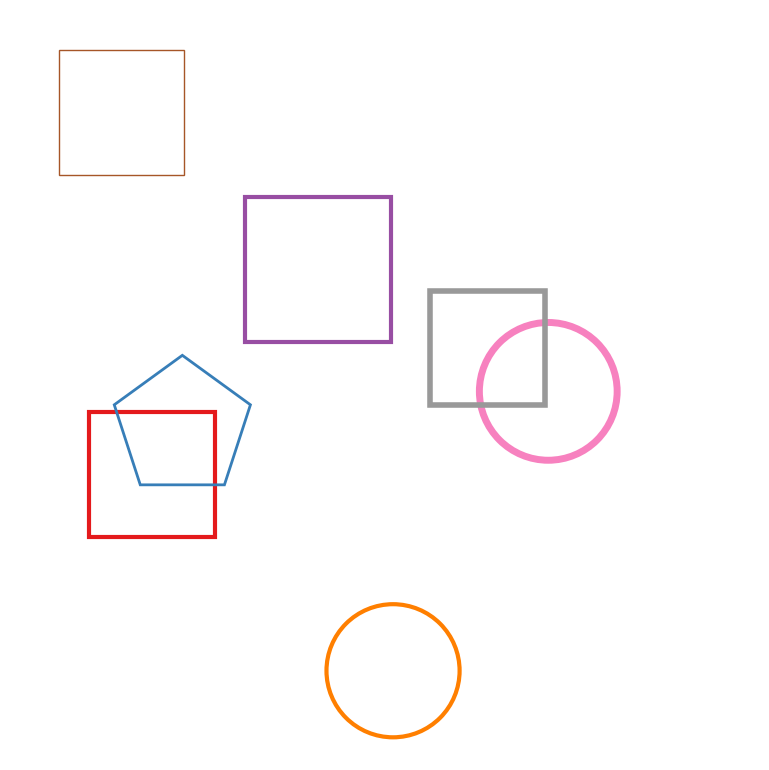[{"shape": "square", "thickness": 1.5, "radius": 0.41, "center": [0.197, 0.384]}, {"shape": "pentagon", "thickness": 1, "radius": 0.46, "center": [0.237, 0.446]}, {"shape": "square", "thickness": 1.5, "radius": 0.47, "center": [0.413, 0.65]}, {"shape": "circle", "thickness": 1.5, "radius": 0.43, "center": [0.51, 0.129]}, {"shape": "square", "thickness": 0.5, "radius": 0.41, "center": [0.157, 0.854]}, {"shape": "circle", "thickness": 2.5, "radius": 0.45, "center": [0.712, 0.492]}, {"shape": "square", "thickness": 2, "radius": 0.37, "center": [0.633, 0.548]}]